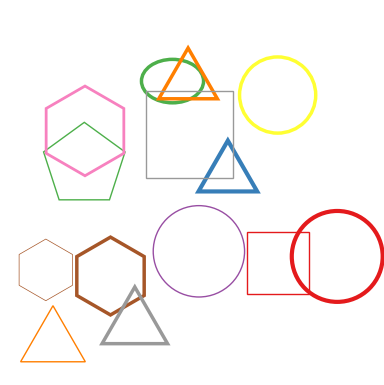[{"shape": "circle", "thickness": 3, "radius": 0.59, "center": [0.876, 0.334]}, {"shape": "square", "thickness": 1, "radius": 0.4, "center": [0.721, 0.318]}, {"shape": "triangle", "thickness": 3, "radius": 0.44, "center": [0.592, 0.547]}, {"shape": "oval", "thickness": 2.5, "radius": 0.4, "center": [0.448, 0.789]}, {"shape": "pentagon", "thickness": 1, "radius": 0.56, "center": [0.219, 0.571]}, {"shape": "circle", "thickness": 1, "radius": 0.59, "center": [0.517, 0.347]}, {"shape": "triangle", "thickness": 2.5, "radius": 0.44, "center": [0.489, 0.787]}, {"shape": "triangle", "thickness": 1, "radius": 0.49, "center": [0.138, 0.109]}, {"shape": "circle", "thickness": 2.5, "radius": 0.49, "center": [0.721, 0.753]}, {"shape": "hexagon", "thickness": 0.5, "radius": 0.4, "center": [0.119, 0.299]}, {"shape": "hexagon", "thickness": 2.5, "radius": 0.51, "center": [0.287, 0.283]}, {"shape": "hexagon", "thickness": 2, "radius": 0.58, "center": [0.221, 0.66]}, {"shape": "square", "thickness": 1, "radius": 0.57, "center": [0.492, 0.65]}, {"shape": "triangle", "thickness": 2.5, "radius": 0.49, "center": [0.35, 0.156]}]